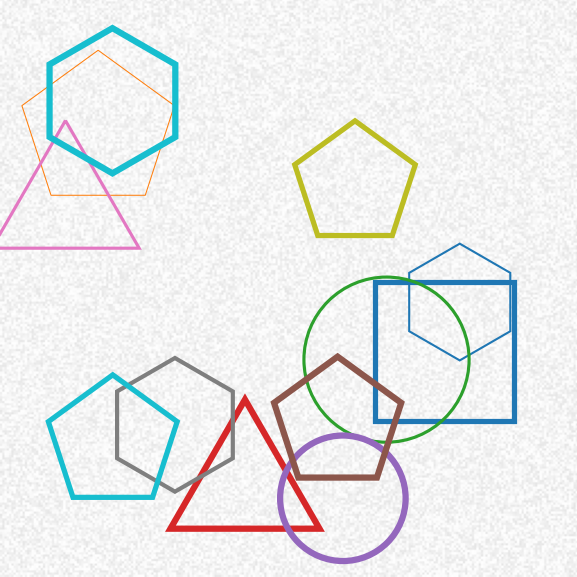[{"shape": "square", "thickness": 2.5, "radius": 0.6, "center": [0.769, 0.391]}, {"shape": "hexagon", "thickness": 1, "radius": 0.51, "center": [0.796, 0.476]}, {"shape": "pentagon", "thickness": 0.5, "radius": 0.69, "center": [0.17, 0.773]}, {"shape": "circle", "thickness": 1.5, "radius": 0.71, "center": [0.669, 0.376]}, {"shape": "triangle", "thickness": 3, "radius": 0.75, "center": [0.424, 0.158]}, {"shape": "circle", "thickness": 3, "radius": 0.54, "center": [0.594, 0.136]}, {"shape": "pentagon", "thickness": 3, "radius": 0.58, "center": [0.585, 0.266]}, {"shape": "triangle", "thickness": 1.5, "radius": 0.74, "center": [0.113, 0.643]}, {"shape": "hexagon", "thickness": 2, "radius": 0.58, "center": [0.303, 0.263]}, {"shape": "pentagon", "thickness": 2.5, "radius": 0.55, "center": [0.615, 0.68]}, {"shape": "pentagon", "thickness": 2.5, "radius": 0.59, "center": [0.195, 0.233]}, {"shape": "hexagon", "thickness": 3, "radius": 0.63, "center": [0.195, 0.825]}]